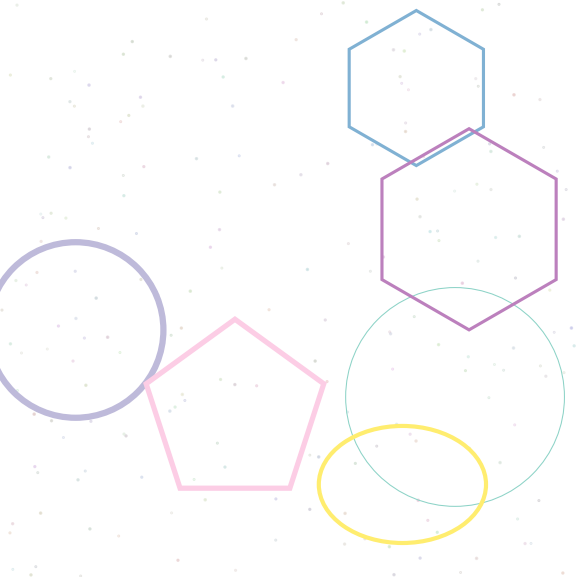[{"shape": "circle", "thickness": 0.5, "radius": 0.95, "center": [0.788, 0.312]}, {"shape": "circle", "thickness": 3, "radius": 0.76, "center": [0.131, 0.428]}, {"shape": "hexagon", "thickness": 1.5, "radius": 0.67, "center": [0.721, 0.847]}, {"shape": "pentagon", "thickness": 2.5, "radius": 0.81, "center": [0.407, 0.285]}, {"shape": "hexagon", "thickness": 1.5, "radius": 0.87, "center": [0.812, 0.602]}, {"shape": "oval", "thickness": 2, "radius": 0.72, "center": [0.697, 0.16]}]